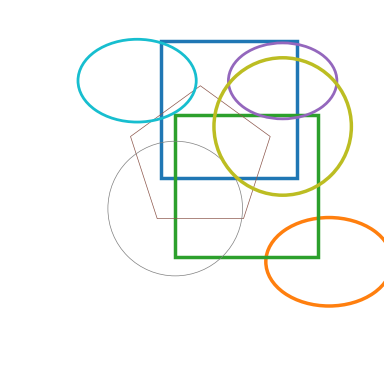[{"shape": "square", "thickness": 2.5, "radius": 0.89, "center": [0.595, 0.716]}, {"shape": "oval", "thickness": 2.5, "radius": 0.82, "center": [0.855, 0.32]}, {"shape": "square", "thickness": 2.5, "radius": 0.93, "center": [0.641, 0.517]}, {"shape": "oval", "thickness": 2, "radius": 0.7, "center": [0.734, 0.79]}, {"shape": "pentagon", "thickness": 0.5, "radius": 0.95, "center": [0.52, 0.587]}, {"shape": "circle", "thickness": 0.5, "radius": 0.87, "center": [0.455, 0.458]}, {"shape": "circle", "thickness": 2.5, "radius": 0.89, "center": [0.734, 0.671]}, {"shape": "oval", "thickness": 2, "radius": 0.77, "center": [0.356, 0.79]}]